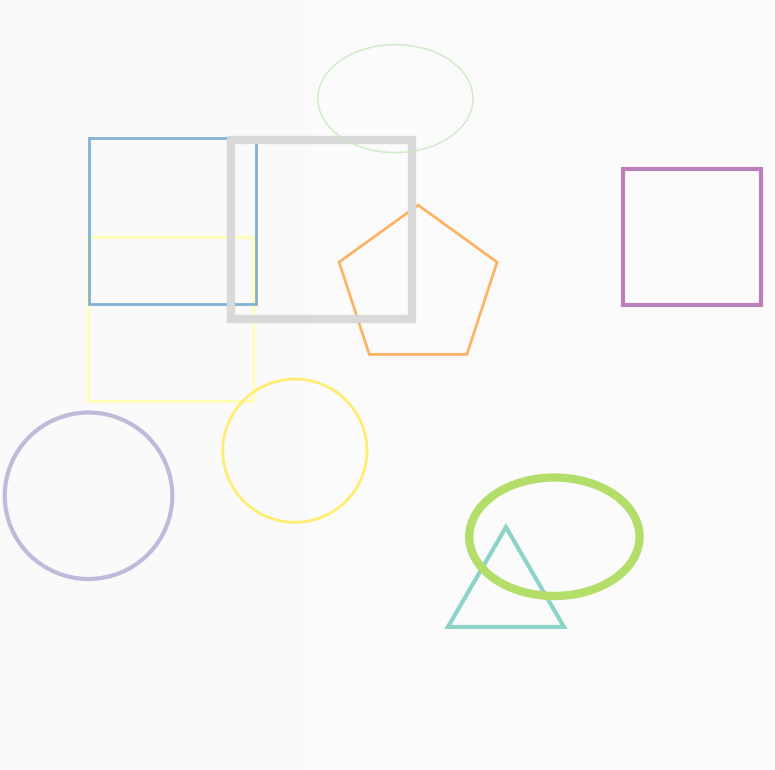[{"shape": "triangle", "thickness": 1.5, "radius": 0.43, "center": [0.653, 0.229]}, {"shape": "square", "thickness": 1, "radius": 0.53, "center": [0.22, 0.586]}, {"shape": "circle", "thickness": 1.5, "radius": 0.54, "center": [0.114, 0.356]}, {"shape": "square", "thickness": 1, "radius": 0.54, "center": [0.223, 0.713]}, {"shape": "pentagon", "thickness": 1, "radius": 0.54, "center": [0.539, 0.626]}, {"shape": "oval", "thickness": 3, "radius": 0.55, "center": [0.715, 0.303]}, {"shape": "square", "thickness": 3, "radius": 0.58, "center": [0.415, 0.702]}, {"shape": "square", "thickness": 1.5, "radius": 0.44, "center": [0.893, 0.692]}, {"shape": "oval", "thickness": 0.5, "radius": 0.5, "center": [0.51, 0.872]}, {"shape": "circle", "thickness": 1, "radius": 0.47, "center": [0.38, 0.415]}]